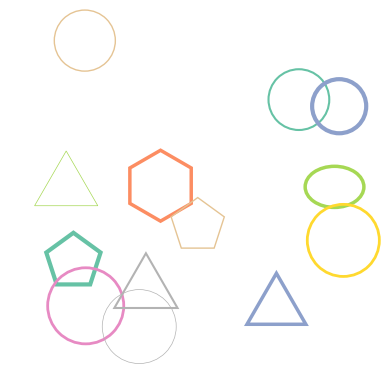[{"shape": "pentagon", "thickness": 3, "radius": 0.37, "center": [0.191, 0.321]}, {"shape": "circle", "thickness": 1.5, "radius": 0.39, "center": [0.776, 0.741]}, {"shape": "hexagon", "thickness": 2.5, "radius": 0.46, "center": [0.417, 0.518]}, {"shape": "circle", "thickness": 3, "radius": 0.35, "center": [0.881, 0.724]}, {"shape": "triangle", "thickness": 2.5, "radius": 0.44, "center": [0.718, 0.202]}, {"shape": "circle", "thickness": 2, "radius": 0.49, "center": [0.223, 0.206]}, {"shape": "triangle", "thickness": 0.5, "radius": 0.47, "center": [0.172, 0.513]}, {"shape": "oval", "thickness": 2.5, "radius": 0.38, "center": [0.869, 0.515]}, {"shape": "circle", "thickness": 2, "radius": 0.47, "center": [0.892, 0.376]}, {"shape": "circle", "thickness": 1, "radius": 0.4, "center": [0.22, 0.895]}, {"shape": "pentagon", "thickness": 1, "radius": 0.36, "center": [0.514, 0.414]}, {"shape": "circle", "thickness": 0.5, "radius": 0.48, "center": [0.362, 0.152]}, {"shape": "triangle", "thickness": 1.5, "radius": 0.47, "center": [0.379, 0.247]}]